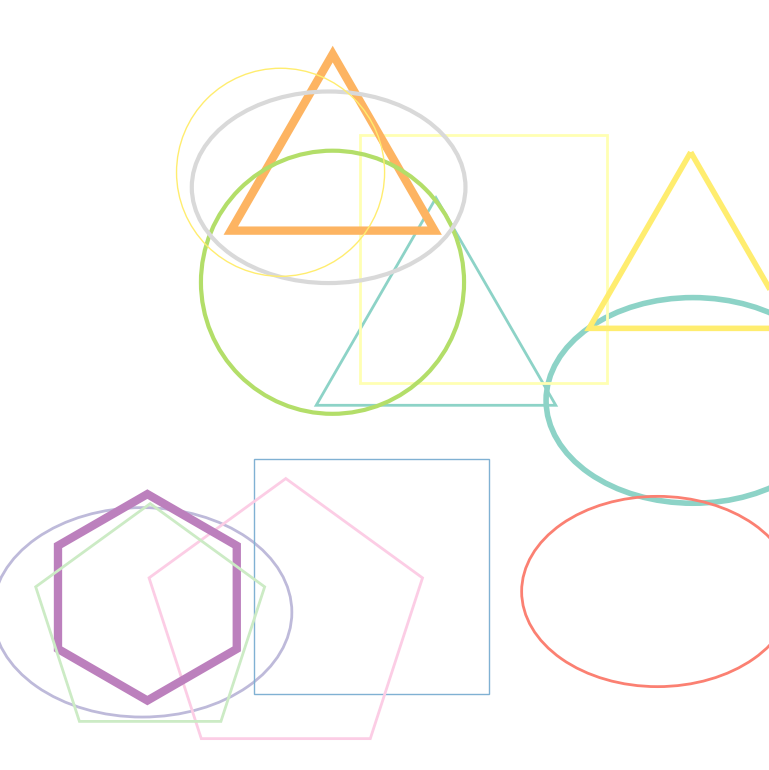[{"shape": "oval", "thickness": 2, "radius": 0.95, "center": [0.9, 0.48]}, {"shape": "triangle", "thickness": 1, "radius": 0.9, "center": [0.566, 0.563]}, {"shape": "square", "thickness": 1, "radius": 0.8, "center": [0.628, 0.663]}, {"shape": "oval", "thickness": 1, "radius": 0.97, "center": [0.185, 0.205]}, {"shape": "oval", "thickness": 1, "radius": 0.88, "center": [0.854, 0.232]}, {"shape": "square", "thickness": 0.5, "radius": 0.76, "center": [0.482, 0.251]}, {"shape": "triangle", "thickness": 3, "radius": 0.76, "center": [0.432, 0.777]}, {"shape": "circle", "thickness": 1.5, "radius": 0.85, "center": [0.432, 0.633]}, {"shape": "pentagon", "thickness": 1, "radius": 0.93, "center": [0.371, 0.192]}, {"shape": "oval", "thickness": 1.5, "radius": 0.89, "center": [0.427, 0.757]}, {"shape": "hexagon", "thickness": 3, "radius": 0.67, "center": [0.191, 0.224]}, {"shape": "pentagon", "thickness": 1, "radius": 0.78, "center": [0.195, 0.19]}, {"shape": "circle", "thickness": 0.5, "radius": 0.68, "center": [0.364, 0.776]}, {"shape": "triangle", "thickness": 2, "radius": 0.76, "center": [0.897, 0.65]}]